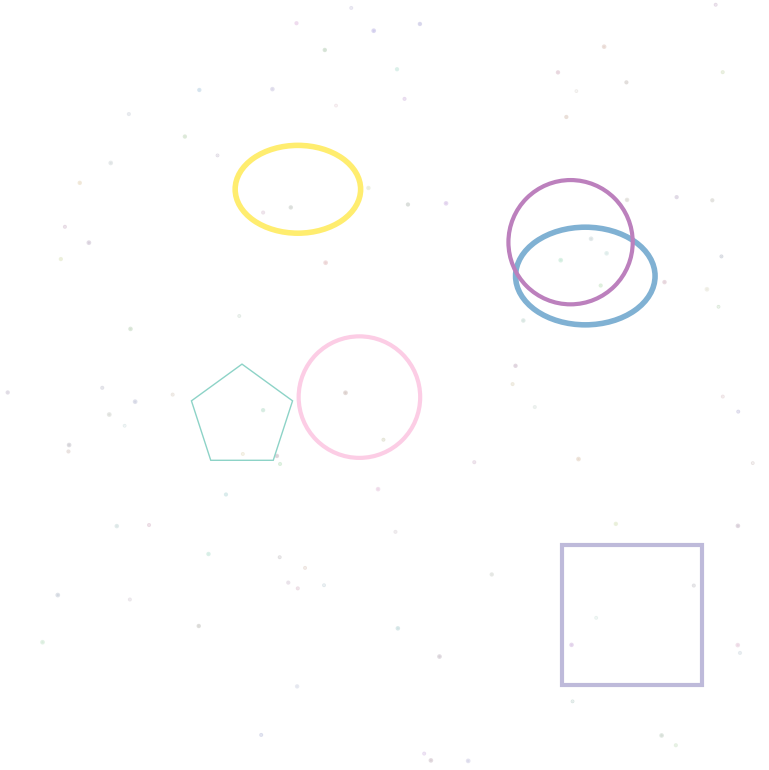[{"shape": "pentagon", "thickness": 0.5, "radius": 0.35, "center": [0.314, 0.458]}, {"shape": "square", "thickness": 1.5, "radius": 0.45, "center": [0.821, 0.201]}, {"shape": "oval", "thickness": 2, "radius": 0.45, "center": [0.76, 0.642]}, {"shape": "circle", "thickness": 1.5, "radius": 0.39, "center": [0.467, 0.484]}, {"shape": "circle", "thickness": 1.5, "radius": 0.4, "center": [0.741, 0.685]}, {"shape": "oval", "thickness": 2, "radius": 0.41, "center": [0.387, 0.754]}]